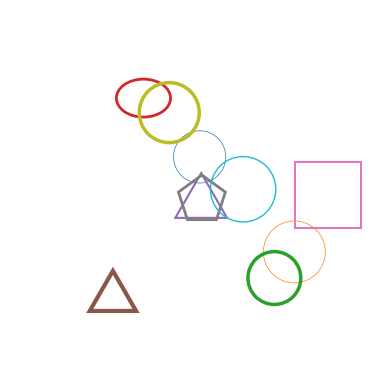[{"shape": "circle", "thickness": 0.5, "radius": 0.34, "center": [0.519, 0.592]}, {"shape": "circle", "thickness": 0.5, "radius": 0.4, "center": [0.764, 0.346]}, {"shape": "circle", "thickness": 2.5, "radius": 0.34, "center": [0.713, 0.278]}, {"shape": "oval", "thickness": 2, "radius": 0.35, "center": [0.373, 0.745]}, {"shape": "triangle", "thickness": 1.5, "radius": 0.39, "center": [0.523, 0.473]}, {"shape": "triangle", "thickness": 3, "radius": 0.35, "center": [0.293, 0.227]}, {"shape": "square", "thickness": 1.5, "radius": 0.43, "center": [0.851, 0.493]}, {"shape": "pentagon", "thickness": 2, "radius": 0.32, "center": [0.524, 0.481]}, {"shape": "circle", "thickness": 2.5, "radius": 0.39, "center": [0.44, 0.708]}, {"shape": "circle", "thickness": 1, "radius": 0.42, "center": [0.631, 0.508]}]